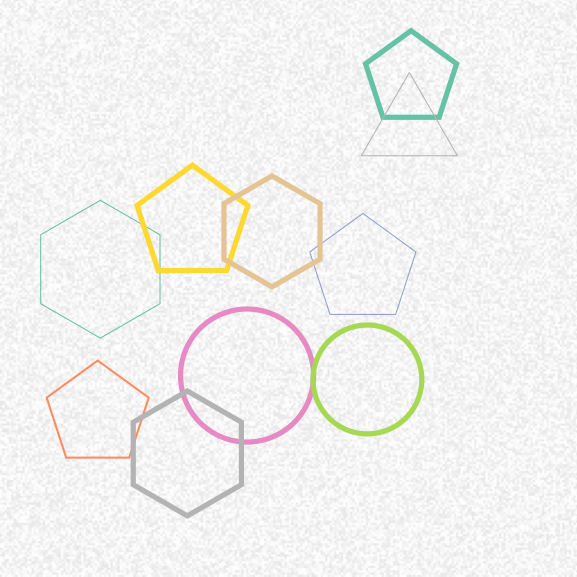[{"shape": "pentagon", "thickness": 2.5, "radius": 0.41, "center": [0.712, 0.863]}, {"shape": "hexagon", "thickness": 0.5, "radius": 0.6, "center": [0.174, 0.533]}, {"shape": "pentagon", "thickness": 1, "radius": 0.46, "center": [0.169, 0.282]}, {"shape": "pentagon", "thickness": 0.5, "radius": 0.48, "center": [0.628, 0.533]}, {"shape": "circle", "thickness": 2.5, "radius": 0.58, "center": [0.428, 0.349]}, {"shape": "circle", "thickness": 2.5, "radius": 0.47, "center": [0.636, 0.342]}, {"shape": "pentagon", "thickness": 2.5, "radius": 0.5, "center": [0.333, 0.612]}, {"shape": "hexagon", "thickness": 2.5, "radius": 0.48, "center": [0.471, 0.598]}, {"shape": "triangle", "thickness": 0.5, "radius": 0.48, "center": [0.709, 0.777]}, {"shape": "hexagon", "thickness": 2.5, "radius": 0.54, "center": [0.324, 0.214]}]